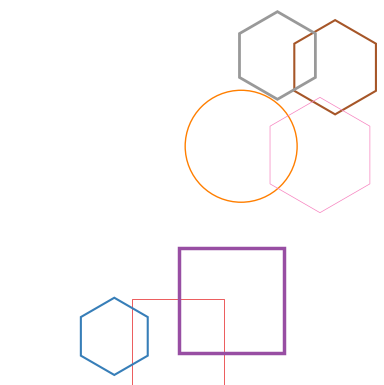[{"shape": "square", "thickness": 0.5, "radius": 0.6, "center": [0.463, 0.105]}, {"shape": "hexagon", "thickness": 1.5, "radius": 0.5, "center": [0.297, 0.126]}, {"shape": "square", "thickness": 2.5, "radius": 0.68, "center": [0.6, 0.22]}, {"shape": "circle", "thickness": 1, "radius": 0.73, "center": [0.626, 0.62]}, {"shape": "hexagon", "thickness": 1.5, "radius": 0.61, "center": [0.87, 0.825]}, {"shape": "hexagon", "thickness": 0.5, "radius": 0.75, "center": [0.831, 0.597]}, {"shape": "hexagon", "thickness": 2, "radius": 0.57, "center": [0.721, 0.856]}]